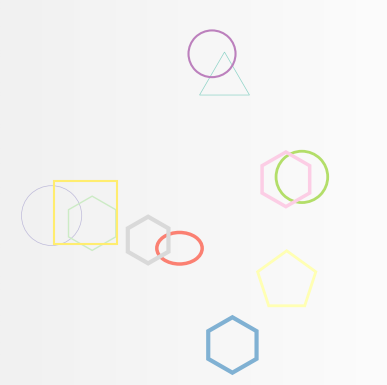[{"shape": "triangle", "thickness": 0.5, "radius": 0.37, "center": [0.579, 0.79]}, {"shape": "pentagon", "thickness": 2, "radius": 0.39, "center": [0.74, 0.27]}, {"shape": "circle", "thickness": 0.5, "radius": 0.39, "center": [0.133, 0.44]}, {"shape": "oval", "thickness": 2.5, "radius": 0.29, "center": [0.463, 0.355]}, {"shape": "hexagon", "thickness": 3, "radius": 0.36, "center": [0.6, 0.104]}, {"shape": "circle", "thickness": 2, "radius": 0.33, "center": [0.779, 0.541]}, {"shape": "hexagon", "thickness": 2.5, "radius": 0.35, "center": [0.738, 0.534]}, {"shape": "hexagon", "thickness": 3, "radius": 0.3, "center": [0.382, 0.377]}, {"shape": "circle", "thickness": 1.5, "radius": 0.3, "center": [0.547, 0.86]}, {"shape": "hexagon", "thickness": 1, "radius": 0.35, "center": [0.238, 0.42]}, {"shape": "square", "thickness": 1.5, "radius": 0.41, "center": [0.22, 0.448]}]